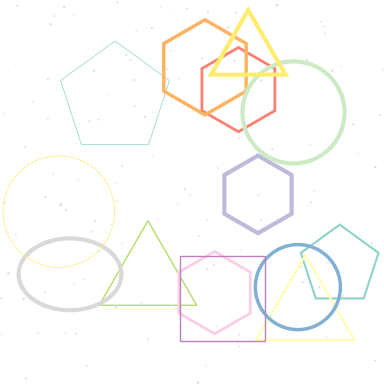[{"shape": "pentagon", "thickness": 0.5, "radius": 0.74, "center": [0.299, 0.745]}, {"shape": "pentagon", "thickness": 1.5, "radius": 0.53, "center": [0.882, 0.311]}, {"shape": "triangle", "thickness": 1.5, "radius": 0.74, "center": [0.793, 0.191]}, {"shape": "hexagon", "thickness": 3, "radius": 0.5, "center": [0.67, 0.495]}, {"shape": "hexagon", "thickness": 2, "radius": 0.55, "center": [0.619, 0.767]}, {"shape": "circle", "thickness": 2.5, "radius": 0.55, "center": [0.774, 0.254]}, {"shape": "hexagon", "thickness": 2.5, "radius": 0.62, "center": [0.532, 0.825]}, {"shape": "triangle", "thickness": 1, "radius": 0.73, "center": [0.384, 0.28]}, {"shape": "hexagon", "thickness": 2, "radius": 0.53, "center": [0.558, 0.24]}, {"shape": "oval", "thickness": 3, "radius": 0.67, "center": [0.182, 0.288]}, {"shape": "square", "thickness": 1, "radius": 0.55, "center": [0.579, 0.225]}, {"shape": "circle", "thickness": 3, "radius": 0.66, "center": [0.762, 0.708]}, {"shape": "triangle", "thickness": 3, "radius": 0.56, "center": [0.645, 0.862]}, {"shape": "circle", "thickness": 0.5, "radius": 0.72, "center": [0.152, 0.45]}]